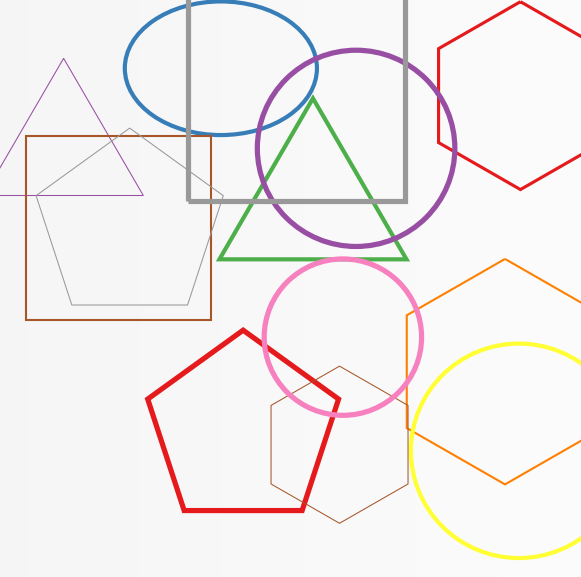[{"shape": "hexagon", "thickness": 1.5, "radius": 0.81, "center": [0.895, 0.834]}, {"shape": "pentagon", "thickness": 2.5, "radius": 0.86, "center": [0.418, 0.255]}, {"shape": "oval", "thickness": 2, "radius": 0.83, "center": [0.38, 0.881]}, {"shape": "triangle", "thickness": 2, "radius": 0.93, "center": [0.538, 0.643]}, {"shape": "triangle", "thickness": 0.5, "radius": 0.79, "center": [0.109, 0.74]}, {"shape": "circle", "thickness": 2.5, "radius": 0.85, "center": [0.613, 0.742]}, {"shape": "hexagon", "thickness": 1, "radius": 0.98, "center": [0.869, 0.356]}, {"shape": "circle", "thickness": 2, "radius": 0.93, "center": [0.893, 0.219]}, {"shape": "hexagon", "thickness": 0.5, "radius": 0.68, "center": [0.584, 0.229]}, {"shape": "square", "thickness": 1, "radius": 0.79, "center": [0.204, 0.604]}, {"shape": "circle", "thickness": 2.5, "radius": 0.68, "center": [0.59, 0.415]}, {"shape": "pentagon", "thickness": 0.5, "radius": 0.85, "center": [0.223, 0.608]}, {"shape": "square", "thickness": 2.5, "radius": 0.93, "center": [0.51, 0.838]}]